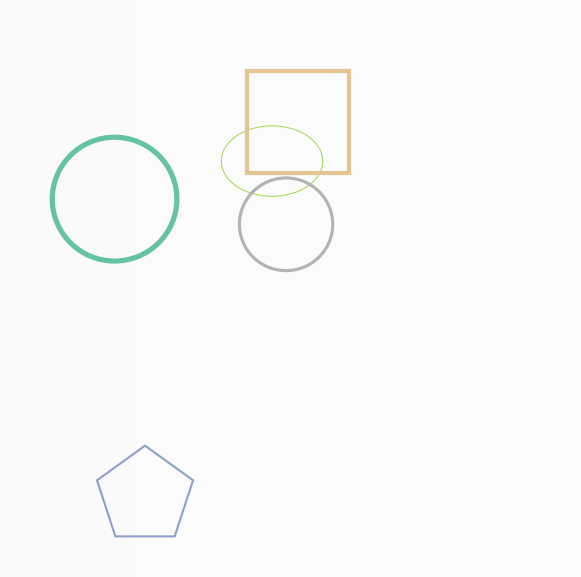[{"shape": "circle", "thickness": 2.5, "radius": 0.54, "center": [0.197, 0.654]}, {"shape": "pentagon", "thickness": 1, "radius": 0.43, "center": [0.25, 0.141]}, {"shape": "oval", "thickness": 0.5, "radius": 0.44, "center": [0.468, 0.72]}, {"shape": "square", "thickness": 2, "radius": 0.44, "center": [0.513, 0.788]}, {"shape": "circle", "thickness": 1.5, "radius": 0.4, "center": [0.492, 0.611]}]